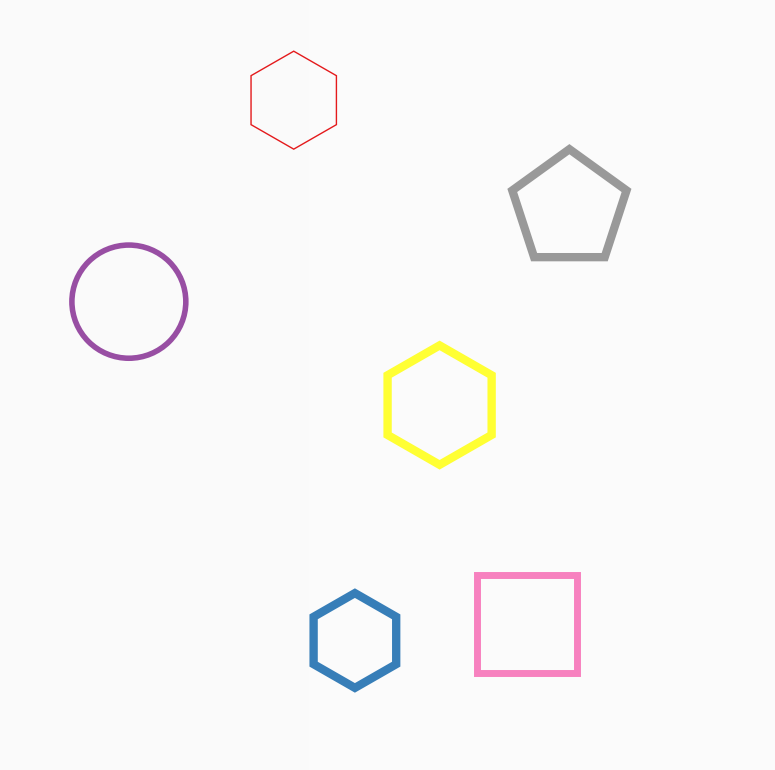[{"shape": "hexagon", "thickness": 0.5, "radius": 0.32, "center": [0.379, 0.87]}, {"shape": "hexagon", "thickness": 3, "radius": 0.31, "center": [0.458, 0.168]}, {"shape": "circle", "thickness": 2, "radius": 0.37, "center": [0.166, 0.608]}, {"shape": "hexagon", "thickness": 3, "radius": 0.39, "center": [0.567, 0.474]}, {"shape": "square", "thickness": 2.5, "radius": 0.32, "center": [0.68, 0.19]}, {"shape": "pentagon", "thickness": 3, "radius": 0.39, "center": [0.735, 0.729]}]